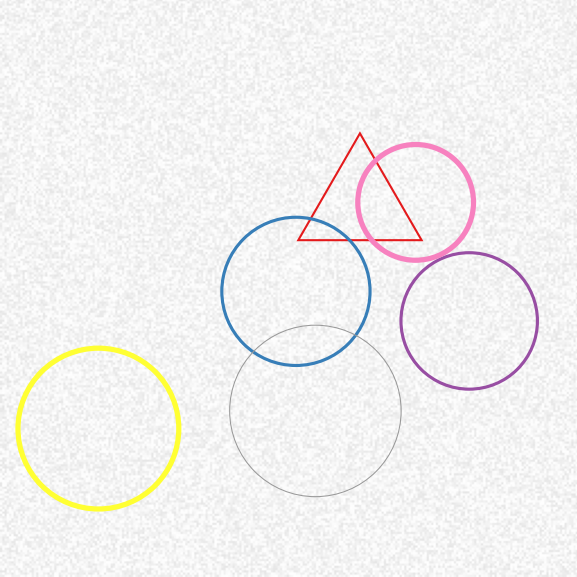[{"shape": "triangle", "thickness": 1, "radius": 0.62, "center": [0.623, 0.645]}, {"shape": "circle", "thickness": 1.5, "radius": 0.64, "center": [0.512, 0.495]}, {"shape": "circle", "thickness": 1.5, "radius": 0.59, "center": [0.812, 0.443]}, {"shape": "circle", "thickness": 2.5, "radius": 0.7, "center": [0.17, 0.257]}, {"shape": "circle", "thickness": 2.5, "radius": 0.5, "center": [0.72, 0.649]}, {"shape": "circle", "thickness": 0.5, "radius": 0.74, "center": [0.546, 0.288]}]